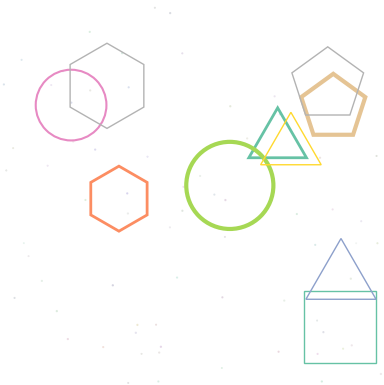[{"shape": "square", "thickness": 1, "radius": 0.47, "center": [0.883, 0.151]}, {"shape": "triangle", "thickness": 2, "radius": 0.43, "center": [0.721, 0.633]}, {"shape": "hexagon", "thickness": 2, "radius": 0.42, "center": [0.309, 0.484]}, {"shape": "triangle", "thickness": 1, "radius": 0.53, "center": [0.886, 0.275]}, {"shape": "circle", "thickness": 1.5, "radius": 0.46, "center": [0.185, 0.727]}, {"shape": "circle", "thickness": 3, "radius": 0.57, "center": [0.597, 0.518]}, {"shape": "triangle", "thickness": 1, "radius": 0.45, "center": [0.756, 0.617]}, {"shape": "pentagon", "thickness": 3, "radius": 0.44, "center": [0.866, 0.721]}, {"shape": "pentagon", "thickness": 1, "radius": 0.49, "center": [0.851, 0.78]}, {"shape": "hexagon", "thickness": 1, "radius": 0.55, "center": [0.278, 0.777]}]